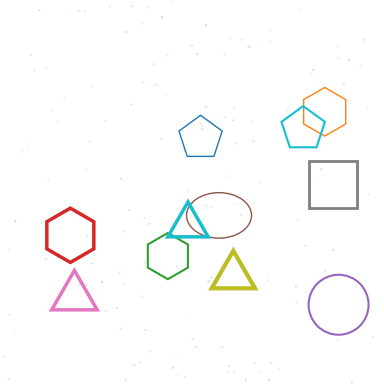[{"shape": "pentagon", "thickness": 1, "radius": 0.29, "center": [0.521, 0.642]}, {"shape": "hexagon", "thickness": 1, "radius": 0.32, "center": [0.843, 0.71]}, {"shape": "hexagon", "thickness": 1.5, "radius": 0.3, "center": [0.436, 0.335]}, {"shape": "hexagon", "thickness": 2.5, "radius": 0.35, "center": [0.183, 0.389]}, {"shape": "circle", "thickness": 1.5, "radius": 0.39, "center": [0.879, 0.208]}, {"shape": "oval", "thickness": 1, "radius": 0.42, "center": [0.569, 0.441]}, {"shape": "triangle", "thickness": 2.5, "radius": 0.34, "center": [0.193, 0.229]}, {"shape": "square", "thickness": 2, "radius": 0.31, "center": [0.865, 0.52]}, {"shape": "triangle", "thickness": 3, "radius": 0.32, "center": [0.606, 0.284]}, {"shape": "triangle", "thickness": 2.5, "radius": 0.3, "center": [0.488, 0.415]}, {"shape": "pentagon", "thickness": 1.5, "radius": 0.3, "center": [0.788, 0.665]}]